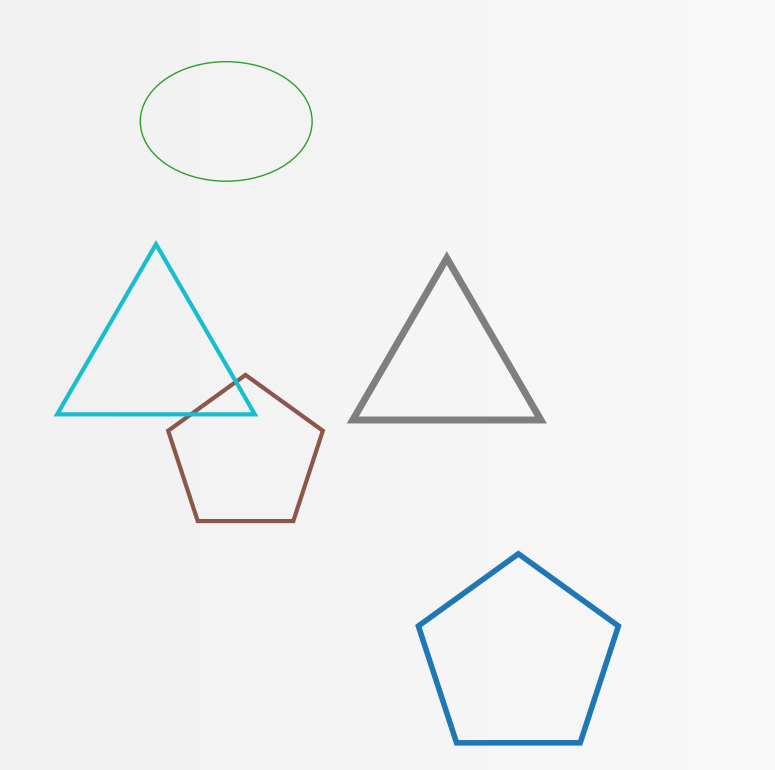[{"shape": "pentagon", "thickness": 2, "radius": 0.68, "center": [0.669, 0.145]}, {"shape": "oval", "thickness": 0.5, "radius": 0.55, "center": [0.292, 0.842]}, {"shape": "pentagon", "thickness": 1.5, "radius": 0.52, "center": [0.317, 0.408]}, {"shape": "triangle", "thickness": 2.5, "radius": 0.7, "center": [0.577, 0.525]}, {"shape": "triangle", "thickness": 1.5, "radius": 0.74, "center": [0.201, 0.536]}]